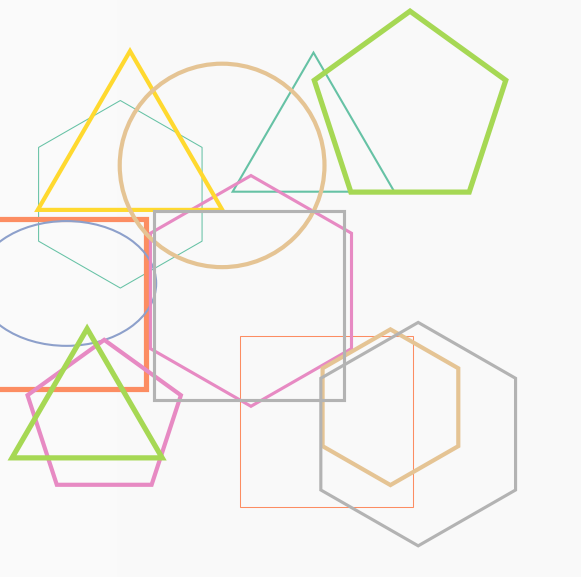[{"shape": "triangle", "thickness": 1, "radius": 0.8, "center": [0.539, 0.747]}, {"shape": "hexagon", "thickness": 0.5, "radius": 0.81, "center": [0.207, 0.663]}, {"shape": "square", "thickness": 2.5, "radius": 0.74, "center": [0.104, 0.473]}, {"shape": "square", "thickness": 0.5, "radius": 0.74, "center": [0.561, 0.27]}, {"shape": "oval", "thickness": 1, "radius": 0.77, "center": [0.114, 0.508]}, {"shape": "pentagon", "thickness": 2, "radius": 0.69, "center": [0.179, 0.272]}, {"shape": "hexagon", "thickness": 1.5, "radius": 1.0, "center": [0.432, 0.495]}, {"shape": "pentagon", "thickness": 2.5, "radius": 0.87, "center": [0.705, 0.807]}, {"shape": "triangle", "thickness": 2.5, "radius": 0.75, "center": [0.15, 0.281]}, {"shape": "triangle", "thickness": 2, "radius": 0.92, "center": [0.224, 0.727]}, {"shape": "circle", "thickness": 2, "radius": 0.88, "center": [0.382, 0.713]}, {"shape": "hexagon", "thickness": 2, "radius": 0.67, "center": [0.672, 0.294]}, {"shape": "square", "thickness": 1.5, "radius": 0.82, "center": [0.429, 0.47]}, {"shape": "hexagon", "thickness": 1.5, "radius": 0.97, "center": [0.719, 0.247]}]